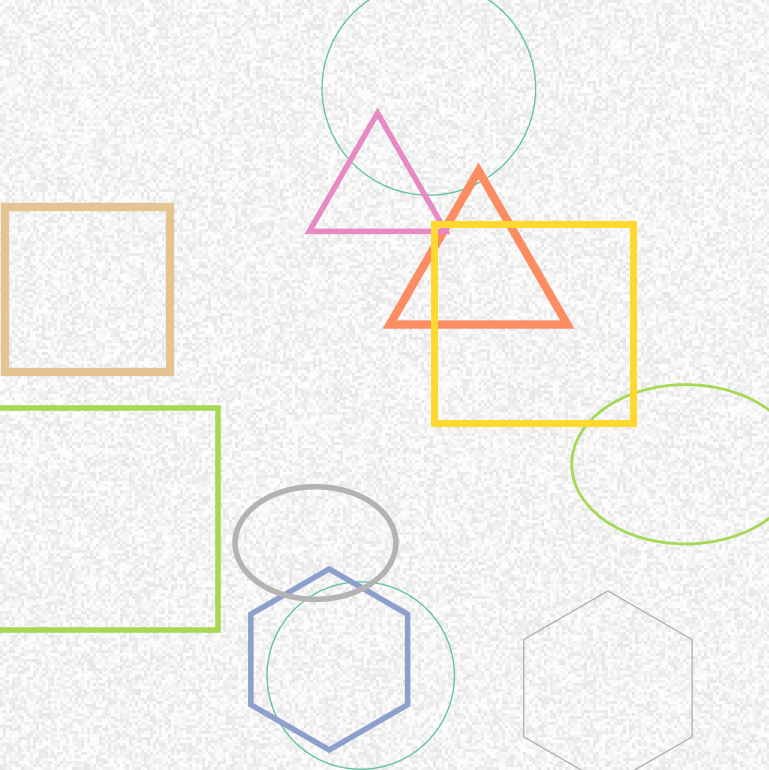[{"shape": "circle", "thickness": 0.5, "radius": 0.61, "center": [0.468, 0.123]}, {"shape": "circle", "thickness": 0.5, "radius": 0.69, "center": [0.557, 0.885]}, {"shape": "triangle", "thickness": 3, "radius": 0.67, "center": [0.622, 0.645]}, {"shape": "hexagon", "thickness": 2, "radius": 0.59, "center": [0.428, 0.144]}, {"shape": "triangle", "thickness": 2, "radius": 0.51, "center": [0.49, 0.751]}, {"shape": "square", "thickness": 2, "radius": 0.72, "center": [0.138, 0.326]}, {"shape": "oval", "thickness": 1, "radius": 0.74, "center": [0.89, 0.397]}, {"shape": "square", "thickness": 2.5, "radius": 0.65, "center": [0.693, 0.58]}, {"shape": "square", "thickness": 3, "radius": 0.54, "center": [0.114, 0.624]}, {"shape": "hexagon", "thickness": 0.5, "radius": 0.63, "center": [0.79, 0.106]}, {"shape": "oval", "thickness": 2, "radius": 0.52, "center": [0.41, 0.295]}]